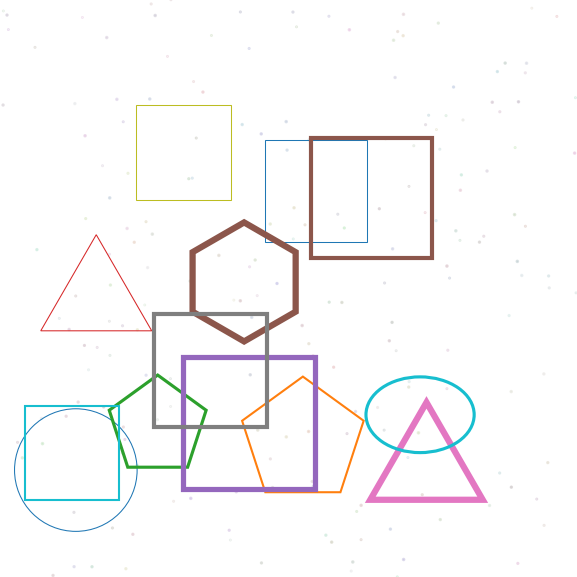[{"shape": "square", "thickness": 0.5, "radius": 0.44, "center": [0.547, 0.668]}, {"shape": "circle", "thickness": 0.5, "radius": 0.53, "center": [0.131, 0.185]}, {"shape": "pentagon", "thickness": 1, "radius": 0.55, "center": [0.524, 0.236]}, {"shape": "pentagon", "thickness": 1.5, "radius": 0.44, "center": [0.273, 0.261]}, {"shape": "triangle", "thickness": 0.5, "radius": 0.55, "center": [0.167, 0.482]}, {"shape": "square", "thickness": 2.5, "radius": 0.57, "center": [0.43, 0.267]}, {"shape": "hexagon", "thickness": 3, "radius": 0.52, "center": [0.423, 0.511]}, {"shape": "square", "thickness": 2, "radius": 0.52, "center": [0.644, 0.656]}, {"shape": "triangle", "thickness": 3, "radius": 0.56, "center": [0.739, 0.19]}, {"shape": "square", "thickness": 2, "radius": 0.49, "center": [0.364, 0.357]}, {"shape": "square", "thickness": 0.5, "radius": 0.41, "center": [0.318, 0.735]}, {"shape": "square", "thickness": 1, "radius": 0.41, "center": [0.125, 0.214]}, {"shape": "oval", "thickness": 1.5, "radius": 0.47, "center": [0.727, 0.281]}]